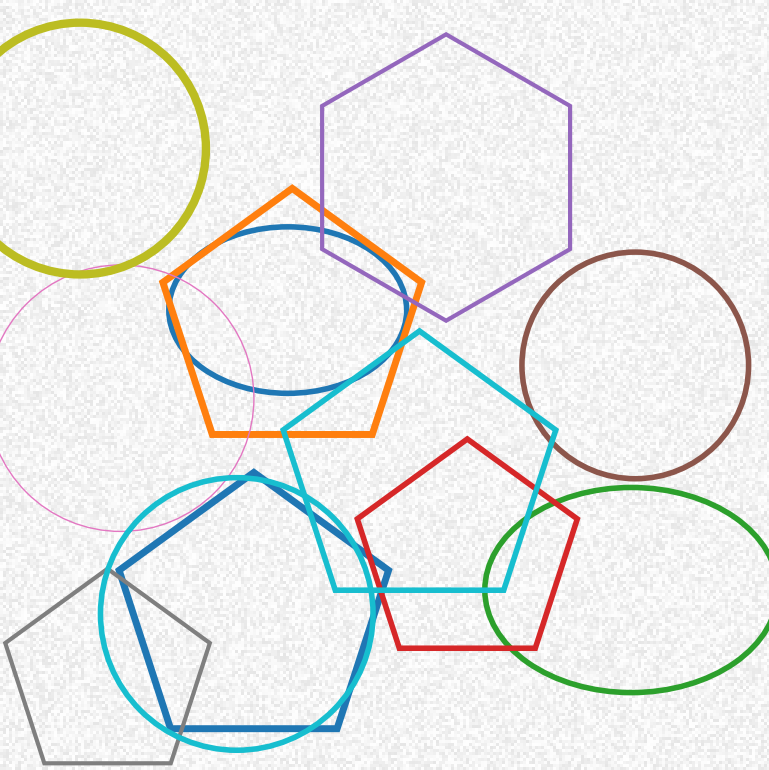[{"shape": "oval", "thickness": 2, "radius": 0.77, "center": [0.374, 0.597]}, {"shape": "pentagon", "thickness": 2.5, "radius": 0.92, "center": [0.33, 0.202]}, {"shape": "pentagon", "thickness": 2.5, "radius": 0.88, "center": [0.38, 0.579]}, {"shape": "oval", "thickness": 2, "radius": 0.95, "center": [0.82, 0.234]}, {"shape": "pentagon", "thickness": 2, "radius": 0.75, "center": [0.607, 0.28]}, {"shape": "hexagon", "thickness": 1.5, "radius": 0.93, "center": [0.579, 0.769]}, {"shape": "circle", "thickness": 2, "radius": 0.74, "center": [0.825, 0.525]}, {"shape": "circle", "thickness": 0.5, "radius": 0.87, "center": [0.157, 0.483]}, {"shape": "pentagon", "thickness": 1.5, "radius": 0.7, "center": [0.14, 0.122]}, {"shape": "circle", "thickness": 3, "radius": 0.82, "center": [0.104, 0.807]}, {"shape": "pentagon", "thickness": 2, "radius": 0.93, "center": [0.545, 0.384]}, {"shape": "circle", "thickness": 2, "radius": 0.88, "center": [0.307, 0.203]}]